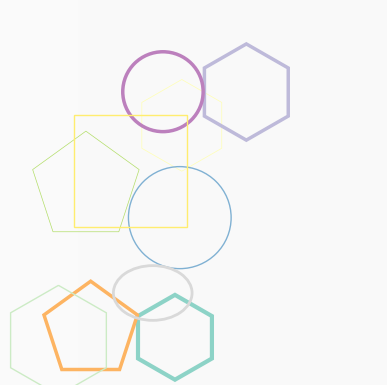[{"shape": "hexagon", "thickness": 3, "radius": 0.55, "center": [0.452, 0.124]}, {"shape": "hexagon", "thickness": 0.5, "radius": 0.6, "center": [0.469, 0.674]}, {"shape": "hexagon", "thickness": 2.5, "radius": 0.62, "center": [0.636, 0.761]}, {"shape": "circle", "thickness": 1, "radius": 0.66, "center": [0.464, 0.435]}, {"shape": "pentagon", "thickness": 2.5, "radius": 0.63, "center": [0.234, 0.143]}, {"shape": "pentagon", "thickness": 0.5, "radius": 0.72, "center": [0.222, 0.515]}, {"shape": "oval", "thickness": 2, "radius": 0.51, "center": [0.394, 0.239]}, {"shape": "circle", "thickness": 2.5, "radius": 0.52, "center": [0.421, 0.762]}, {"shape": "hexagon", "thickness": 1, "radius": 0.71, "center": [0.151, 0.116]}, {"shape": "square", "thickness": 1, "radius": 0.73, "center": [0.336, 0.556]}]